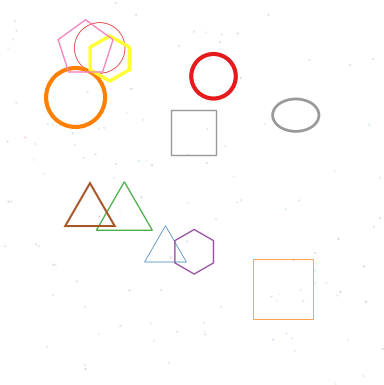[{"shape": "circle", "thickness": 0.5, "radius": 0.33, "center": [0.259, 0.875]}, {"shape": "circle", "thickness": 3, "radius": 0.29, "center": [0.555, 0.802]}, {"shape": "triangle", "thickness": 0.5, "radius": 0.31, "center": [0.43, 0.351]}, {"shape": "triangle", "thickness": 1, "radius": 0.42, "center": [0.323, 0.444]}, {"shape": "hexagon", "thickness": 1, "radius": 0.29, "center": [0.504, 0.346]}, {"shape": "circle", "thickness": 3, "radius": 0.38, "center": [0.196, 0.747]}, {"shape": "square", "thickness": 0.5, "radius": 0.39, "center": [0.734, 0.249]}, {"shape": "hexagon", "thickness": 2.5, "radius": 0.29, "center": [0.285, 0.848]}, {"shape": "triangle", "thickness": 1.5, "radius": 0.37, "center": [0.234, 0.45]}, {"shape": "pentagon", "thickness": 1, "radius": 0.38, "center": [0.222, 0.874]}, {"shape": "square", "thickness": 1, "radius": 0.29, "center": [0.502, 0.655]}, {"shape": "oval", "thickness": 2, "radius": 0.3, "center": [0.768, 0.701]}]